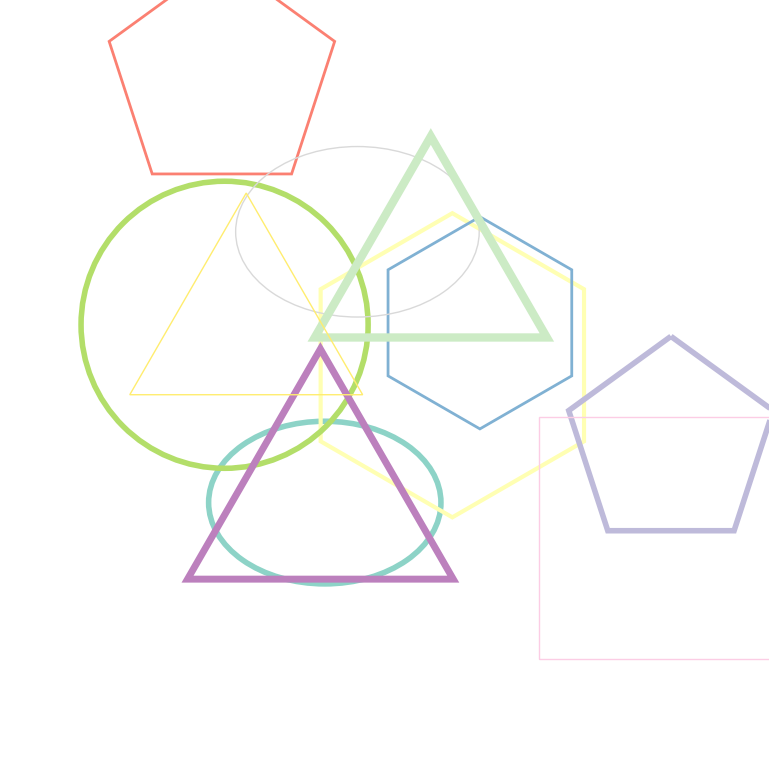[{"shape": "oval", "thickness": 2, "radius": 0.75, "center": [0.422, 0.347]}, {"shape": "hexagon", "thickness": 1.5, "radius": 0.99, "center": [0.587, 0.526]}, {"shape": "pentagon", "thickness": 2, "radius": 0.7, "center": [0.871, 0.424]}, {"shape": "pentagon", "thickness": 1, "radius": 0.77, "center": [0.288, 0.899]}, {"shape": "hexagon", "thickness": 1, "radius": 0.69, "center": [0.623, 0.581]}, {"shape": "circle", "thickness": 2, "radius": 0.93, "center": [0.292, 0.578]}, {"shape": "square", "thickness": 0.5, "radius": 0.78, "center": [0.858, 0.301]}, {"shape": "oval", "thickness": 0.5, "radius": 0.79, "center": [0.464, 0.699]}, {"shape": "triangle", "thickness": 2.5, "radius": 1.0, "center": [0.416, 0.347]}, {"shape": "triangle", "thickness": 3, "radius": 0.87, "center": [0.559, 0.649]}, {"shape": "triangle", "thickness": 0.5, "radius": 0.87, "center": [0.32, 0.575]}]